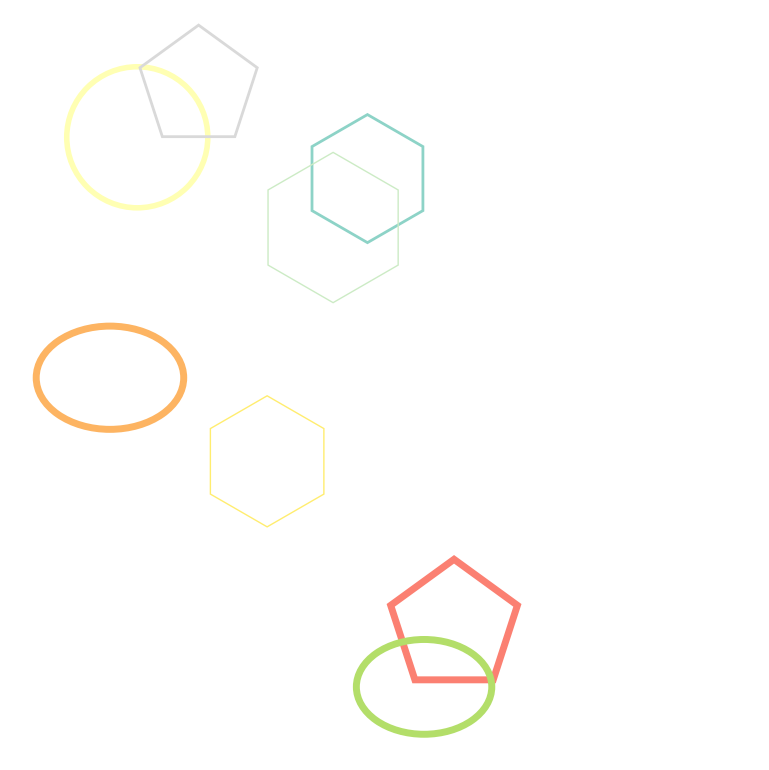[{"shape": "hexagon", "thickness": 1, "radius": 0.42, "center": [0.477, 0.768]}, {"shape": "circle", "thickness": 2, "radius": 0.46, "center": [0.178, 0.822]}, {"shape": "pentagon", "thickness": 2.5, "radius": 0.43, "center": [0.59, 0.187]}, {"shape": "oval", "thickness": 2.5, "radius": 0.48, "center": [0.143, 0.509]}, {"shape": "oval", "thickness": 2.5, "radius": 0.44, "center": [0.551, 0.108]}, {"shape": "pentagon", "thickness": 1, "radius": 0.4, "center": [0.258, 0.887]}, {"shape": "hexagon", "thickness": 0.5, "radius": 0.49, "center": [0.433, 0.705]}, {"shape": "hexagon", "thickness": 0.5, "radius": 0.43, "center": [0.347, 0.401]}]